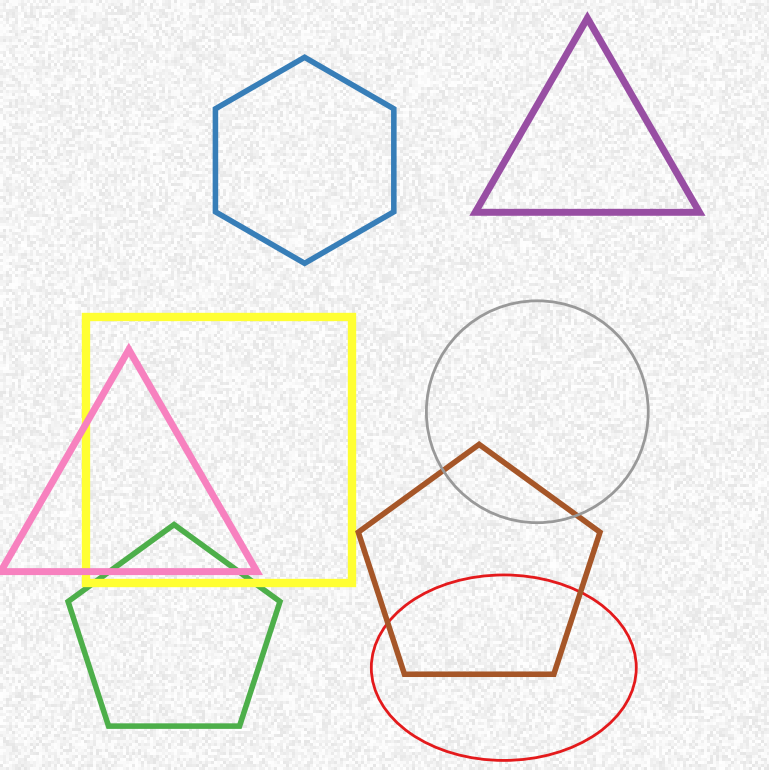[{"shape": "oval", "thickness": 1, "radius": 0.86, "center": [0.654, 0.133]}, {"shape": "hexagon", "thickness": 2, "radius": 0.67, "center": [0.396, 0.792]}, {"shape": "pentagon", "thickness": 2, "radius": 0.72, "center": [0.226, 0.174]}, {"shape": "triangle", "thickness": 2.5, "radius": 0.84, "center": [0.763, 0.808]}, {"shape": "square", "thickness": 3, "radius": 0.86, "center": [0.284, 0.416]}, {"shape": "pentagon", "thickness": 2, "radius": 0.83, "center": [0.622, 0.258]}, {"shape": "triangle", "thickness": 2.5, "radius": 0.96, "center": [0.167, 0.354]}, {"shape": "circle", "thickness": 1, "radius": 0.72, "center": [0.698, 0.465]}]